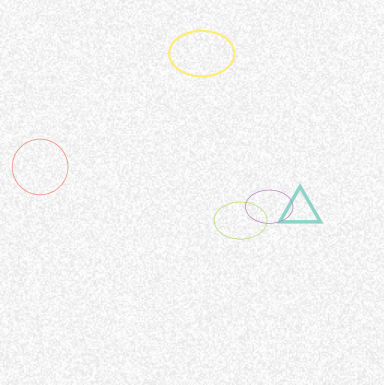[{"shape": "triangle", "thickness": 2.5, "radius": 0.31, "center": [0.78, 0.454]}, {"shape": "circle", "thickness": 0.5, "radius": 0.36, "center": [0.104, 0.566]}, {"shape": "oval", "thickness": 0.5, "radius": 0.34, "center": [0.625, 0.427]}, {"shape": "oval", "thickness": 0.5, "radius": 0.31, "center": [0.699, 0.463]}, {"shape": "oval", "thickness": 1.5, "radius": 0.42, "center": [0.524, 0.861]}]